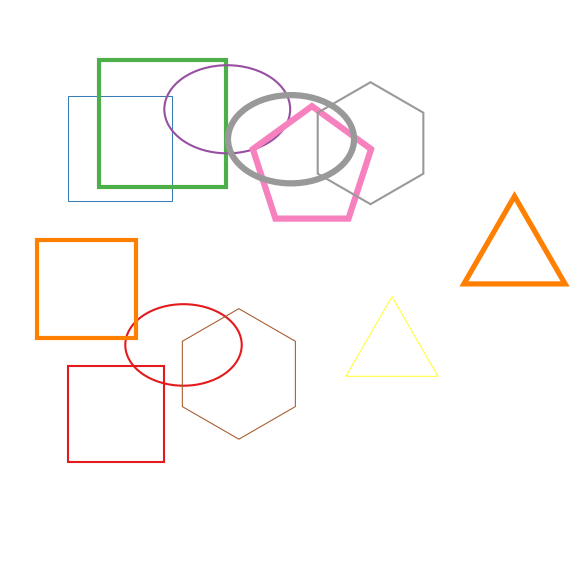[{"shape": "square", "thickness": 1, "radius": 0.42, "center": [0.201, 0.283]}, {"shape": "oval", "thickness": 1, "radius": 0.5, "center": [0.318, 0.402]}, {"shape": "square", "thickness": 0.5, "radius": 0.45, "center": [0.208, 0.743]}, {"shape": "square", "thickness": 2, "radius": 0.55, "center": [0.281, 0.786]}, {"shape": "oval", "thickness": 1, "radius": 0.54, "center": [0.394, 0.81]}, {"shape": "square", "thickness": 2, "radius": 0.43, "center": [0.151, 0.499]}, {"shape": "triangle", "thickness": 2.5, "radius": 0.51, "center": [0.891, 0.558]}, {"shape": "triangle", "thickness": 0.5, "radius": 0.46, "center": [0.679, 0.394]}, {"shape": "hexagon", "thickness": 0.5, "radius": 0.57, "center": [0.414, 0.352]}, {"shape": "pentagon", "thickness": 3, "radius": 0.54, "center": [0.54, 0.708]}, {"shape": "oval", "thickness": 3, "radius": 0.55, "center": [0.504, 0.758]}, {"shape": "hexagon", "thickness": 1, "radius": 0.53, "center": [0.642, 0.751]}]